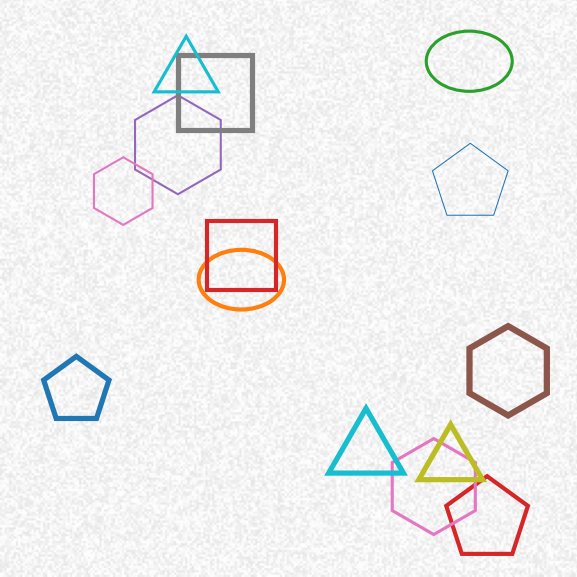[{"shape": "pentagon", "thickness": 0.5, "radius": 0.34, "center": [0.814, 0.682]}, {"shape": "pentagon", "thickness": 2.5, "radius": 0.3, "center": [0.132, 0.323]}, {"shape": "oval", "thickness": 2, "radius": 0.37, "center": [0.418, 0.515]}, {"shape": "oval", "thickness": 1.5, "radius": 0.37, "center": [0.813, 0.893]}, {"shape": "pentagon", "thickness": 2, "radius": 0.37, "center": [0.843, 0.1]}, {"shape": "square", "thickness": 2, "radius": 0.3, "center": [0.418, 0.557]}, {"shape": "hexagon", "thickness": 1, "radius": 0.43, "center": [0.308, 0.748]}, {"shape": "hexagon", "thickness": 3, "radius": 0.39, "center": [0.88, 0.357]}, {"shape": "hexagon", "thickness": 1.5, "radius": 0.42, "center": [0.751, 0.157]}, {"shape": "hexagon", "thickness": 1, "radius": 0.29, "center": [0.213, 0.668]}, {"shape": "square", "thickness": 2.5, "radius": 0.32, "center": [0.372, 0.839]}, {"shape": "triangle", "thickness": 2.5, "radius": 0.32, "center": [0.78, 0.2]}, {"shape": "triangle", "thickness": 1.5, "radius": 0.32, "center": [0.322, 0.872]}, {"shape": "triangle", "thickness": 2.5, "radius": 0.37, "center": [0.634, 0.217]}]